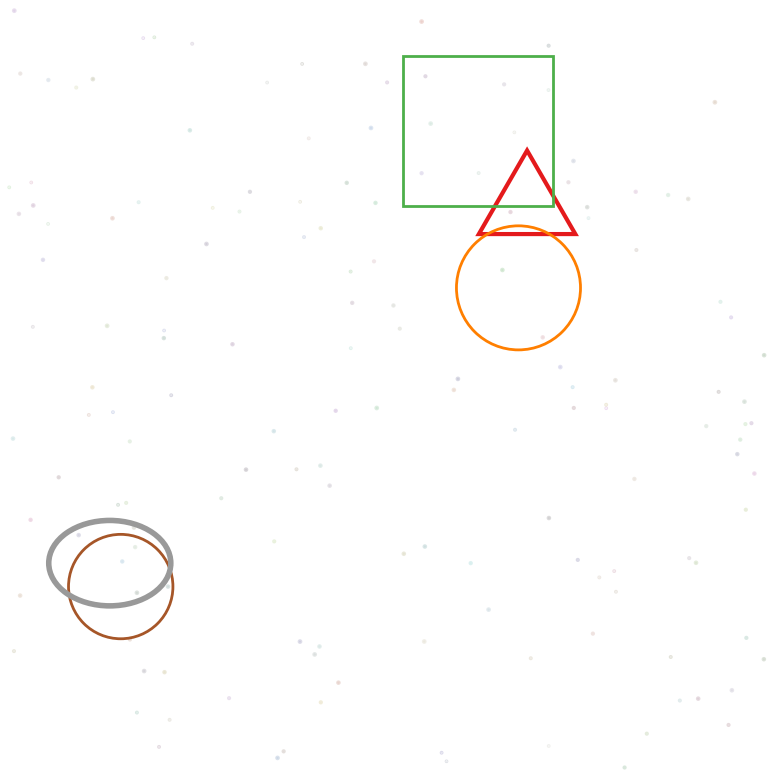[{"shape": "triangle", "thickness": 1.5, "radius": 0.36, "center": [0.685, 0.732]}, {"shape": "square", "thickness": 1, "radius": 0.49, "center": [0.621, 0.83]}, {"shape": "circle", "thickness": 1, "radius": 0.4, "center": [0.673, 0.626]}, {"shape": "circle", "thickness": 1, "radius": 0.34, "center": [0.157, 0.238]}, {"shape": "oval", "thickness": 2, "radius": 0.4, "center": [0.143, 0.269]}]